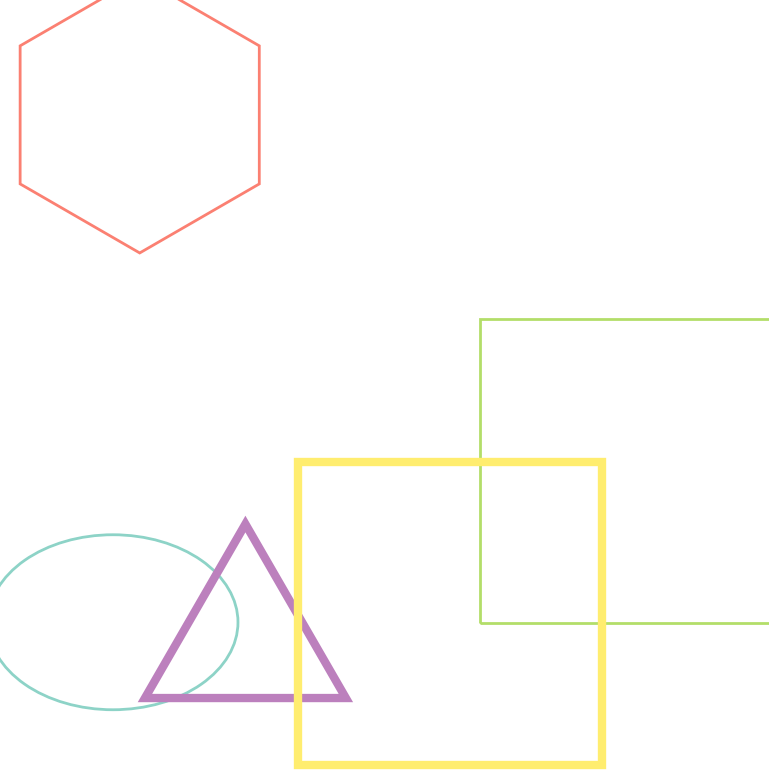[{"shape": "oval", "thickness": 1, "radius": 0.81, "center": [0.147, 0.192]}, {"shape": "hexagon", "thickness": 1, "radius": 0.9, "center": [0.181, 0.851]}, {"shape": "square", "thickness": 1, "radius": 0.99, "center": [0.821, 0.389]}, {"shape": "triangle", "thickness": 3, "radius": 0.75, "center": [0.319, 0.169]}, {"shape": "square", "thickness": 3, "radius": 0.99, "center": [0.585, 0.203]}]